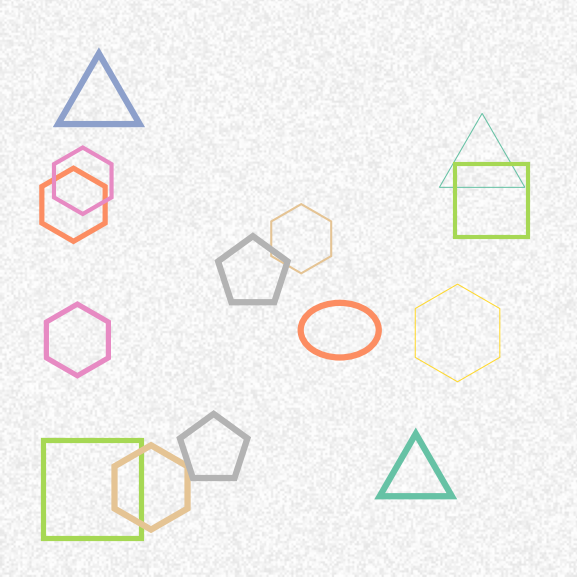[{"shape": "triangle", "thickness": 0.5, "radius": 0.43, "center": [0.835, 0.717]}, {"shape": "triangle", "thickness": 3, "radius": 0.36, "center": [0.72, 0.176]}, {"shape": "hexagon", "thickness": 2.5, "radius": 0.32, "center": [0.127, 0.645]}, {"shape": "oval", "thickness": 3, "radius": 0.34, "center": [0.588, 0.427]}, {"shape": "triangle", "thickness": 3, "radius": 0.41, "center": [0.171, 0.825]}, {"shape": "hexagon", "thickness": 2.5, "radius": 0.31, "center": [0.134, 0.411]}, {"shape": "hexagon", "thickness": 2, "radius": 0.29, "center": [0.143, 0.686]}, {"shape": "square", "thickness": 2, "radius": 0.32, "center": [0.851, 0.652]}, {"shape": "square", "thickness": 2.5, "radius": 0.42, "center": [0.159, 0.152]}, {"shape": "hexagon", "thickness": 0.5, "radius": 0.42, "center": [0.792, 0.423]}, {"shape": "hexagon", "thickness": 3, "radius": 0.37, "center": [0.261, 0.155]}, {"shape": "hexagon", "thickness": 1, "radius": 0.3, "center": [0.522, 0.586]}, {"shape": "pentagon", "thickness": 3, "radius": 0.32, "center": [0.438, 0.527]}, {"shape": "pentagon", "thickness": 3, "radius": 0.31, "center": [0.37, 0.221]}]